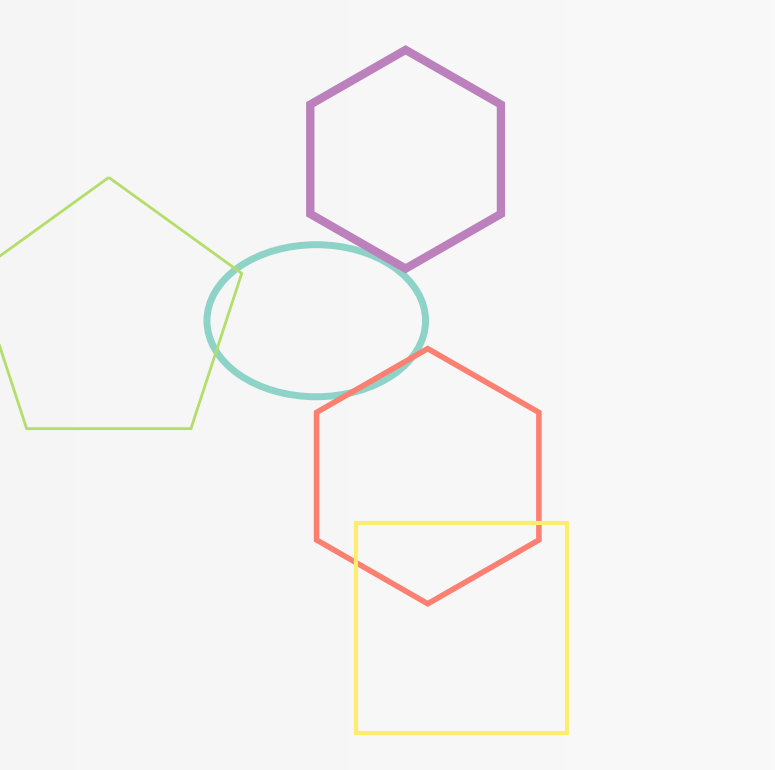[{"shape": "oval", "thickness": 2.5, "radius": 0.71, "center": [0.408, 0.583]}, {"shape": "hexagon", "thickness": 2, "radius": 0.83, "center": [0.552, 0.382]}, {"shape": "pentagon", "thickness": 1, "radius": 0.9, "center": [0.14, 0.589]}, {"shape": "hexagon", "thickness": 3, "radius": 0.71, "center": [0.523, 0.793]}, {"shape": "square", "thickness": 1.5, "radius": 0.68, "center": [0.595, 0.184]}]